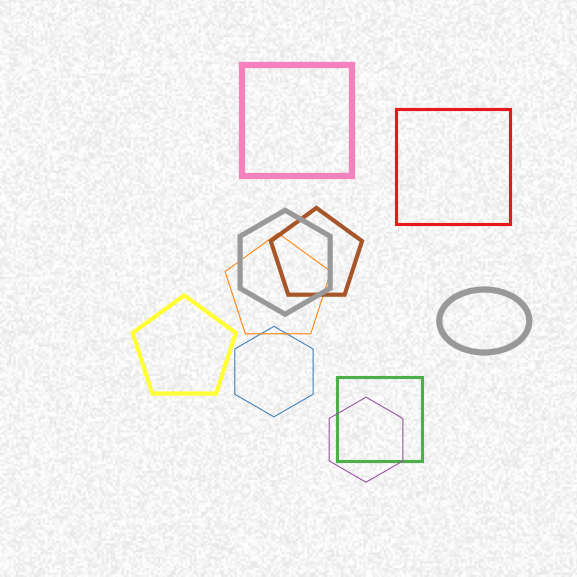[{"shape": "square", "thickness": 1.5, "radius": 0.5, "center": [0.784, 0.711]}, {"shape": "hexagon", "thickness": 0.5, "radius": 0.39, "center": [0.474, 0.356]}, {"shape": "square", "thickness": 1.5, "radius": 0.36, "center": [0.657, 0.274]}, {"shape": "hexagon", "thickness": 0.5, "radius": 0.37, "center": [0.634, 0.238]}, {"shape": "pentagon", "thickness": 0.5, "radius": 0.48, "center": [0.481, 0.499]}, {"shape": "pentagon", "thickness": 2, "radius": 0.47, "center": [0.319, 0.394]}, {"shape": "pentagon", "thickness": 2, "radius": 0.42, "center": [0.548, 0.556]}, {"shape": "square", "thickness": 3, "radius": 0.48, "center": [0.514, 0.791]}, {"shape": "hexagon", "thickness": 2.5, "radius": 0.45, "center": [0.494, 0.545]}, {"shape": "oval", "thickness": 3, "radius": 0.39, "center": [0.839, 0.443]}]